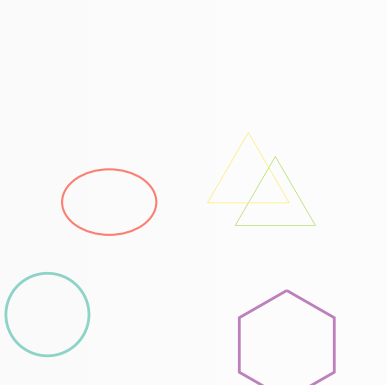[{"shape": "circle", "thickness": 2, "radius": 0.54, "center": [0.122, 0.183]}, {"shape": "oval", "thickness": 1.5, "radius": 0.61, "center": [0.282, 0.475]}, {"shape": "triangle", "thickness": 0.5, "radius": 0.6, "center": [0.711, 0.474]}, {"shape": "hexagon", "thickness": 2, "radius": 0.71, "center": [0.74, 0.104]}, {"shape": "triangle", "thickness": 0.5, "radius": 0.61, "center": [0.641, 0.534]}]